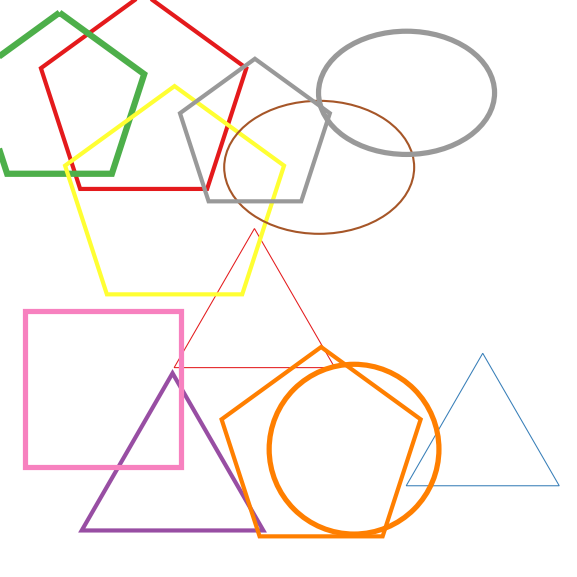[{"shape": "pentagon", "thickness": 2, "radius": 0.94, "center": [0.249, 0.823]}, {"shape": "triangle", "thickness": 0.5, "radius": 0.8, "center": [0.441, 0.443]}, {"shape": "triangle", "thickness": 0.5, "radius": 0.76, "center": [0.836, 0.234]}, {"shape": "pentagon", "thickness": 3, "radius": 0.77, "center": [0.103, 0.823]}, {"shape": "triangle", "thickness": 2, "radius": 0.91, "center": [0.299, 0.171]}, {"shape": "circle", "thickness": 2.5, "radius": 0.73, "center": [0.613, 0.221]}, {"shape": "pentagon", "thickness": 2, "radius": 0.91, "center": [0.556, 0.217]}, {"shape": "pentagon", "thickness": 2, "radius": 1.0, "center": [0.302, 0.651]}, {"shape": "oval", "thickness": 1, "radius": 0.82, "center": [0.553, 0.709]}, {"shape": "square", "thickness": 2.5, "radius": 0.67, "center": [0.178, 0.326]}, {"shape": "pentagon", "thickness": 2, "radius": 0.68, "center": [0.441, 0.761]}, {"shape": "oval", "thickness": 2.5, "radius": 0.76, "center": [0.704, 0.838]}]